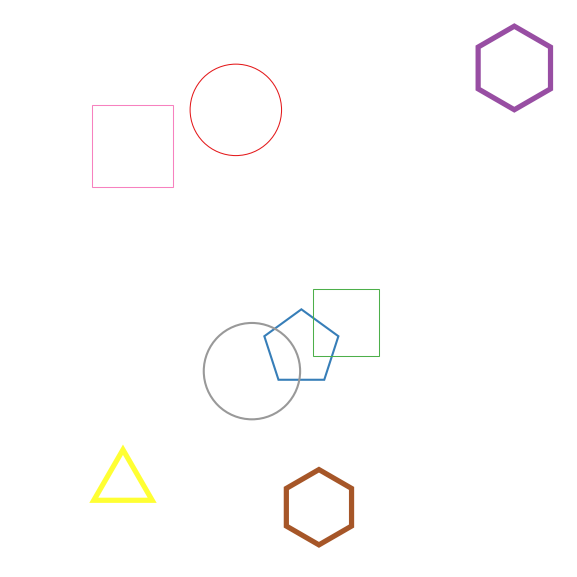[{"shape": "circle", "thickness": 0.5, "radius": 0.4, "center": [0.408, 0.809]}, {"shape": "pentagon", "thickness": 1, "radius": 0.34, "center": [0.522, 0.396]}, {"shape": "square", "thickness": 0.5, "radius": 0.29, "center": [0.599, 0.44]}, {"shape": "hexagon", "thickness": 2.5, "radius": 0.36, "center": [0.891, 0.881]}, {"shape": "triangle", "thickness": 2.5, "radius": 0.29, "center": [0.213, 0.162]}, {"shape": "hexagon", "thickness": 2.5, "radius": 0.33, "center": [0.552, 0.121]}, {"shape": "square", "thickness": 0.5, "radius": 0.35, "center": [0.229, 0.746]}, {"shape": "circle", "thickness": 1, "radius": 0.42, "center": [0.436, 0.356]}]